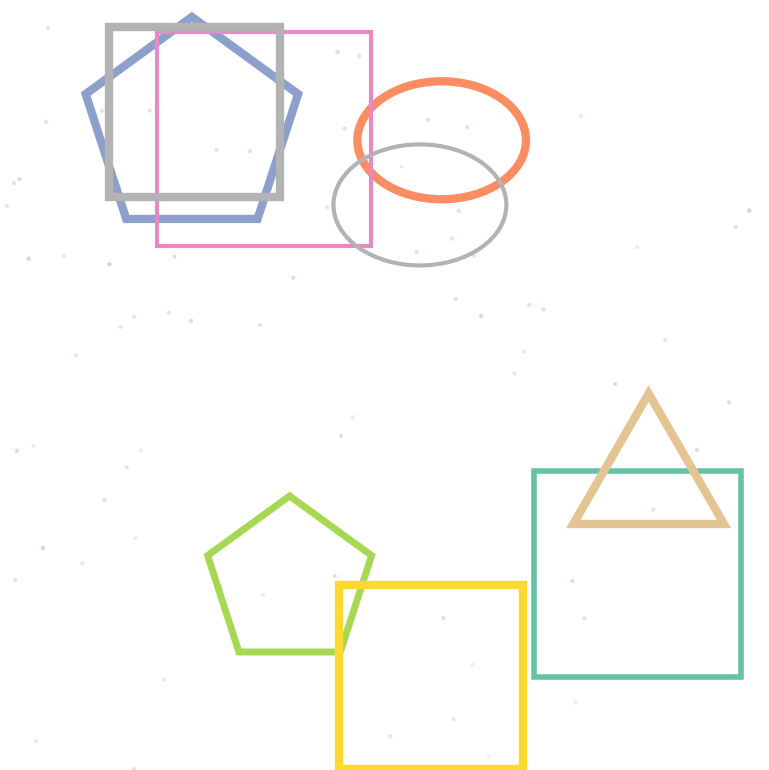[{"shape": "square", "thickness": 2, "radius": 0.67, "center": [0.828, 0.254]}, {"shape": "oval", "thickness": 3, "radius": 0.55, "center": [0.574, 0.818]}, {"shape": "pentagon", "thickness": 3, "radius": 0.73, "center": [0.249, 0.833]}, {"shape": "square", "thickness": 1.5, "radius": 0.7, "center": [0.343, 0.82]}, {"shape": "pentagon", "thickness": 2.5, "radius": 0.56, "center": [0.376, 0.244]}, {"shape": "square", "thickness": 3, "radius": 0.6, "center": [0.559, 0.121]}, {"shape": "triangle", "thickness": 3, "radius": 0.56, "center": [0.842, 0.376]}, {"shape": "oval", "thickness": 1.5, "radius": 0.56, "center": [0.545, 0.734]}, {"shape": "square", "thickness": 3, "radius": 0.55, "center": [0.253, 0.854]}]